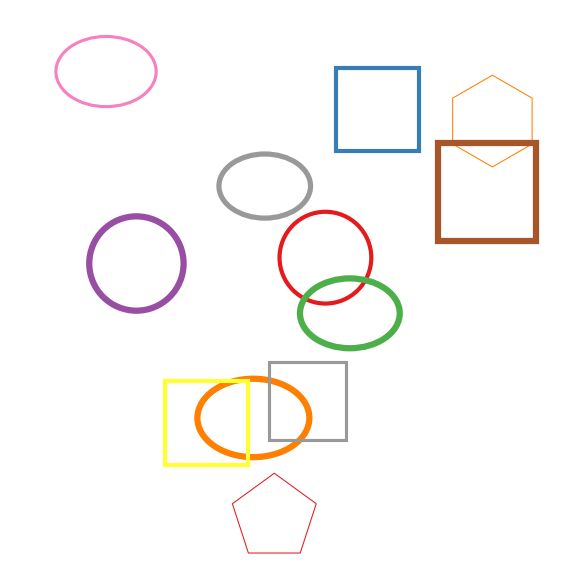[{"shape": "circle", "thickness": 2, "radius": 0.4, "center": [0.563, 0.553]}, {"shape": "pentagon", "thickness": 0.5, "radius": 0.38, "center": [0.475, 0.103]}, {"shape": "square", "thickness": 2, "radius": 0.36, "center": [0.654, 0.809]}, {"shape": "oval", "thickness": 3, "radius": 0.43, "center": [0.606, 0.457]}, {"shape": "circle", "thickness": 3, "radius": 0.41, "center": [0.236, 0.543]}, {"shape": "hexagon", "thickness": 0.5, "radius": 0.4, "center": [0.853, 0.789]}, {"shape": "oval", "thickness": 3, "radius": 0.48, "center": [0.439, 0.275]}, {"shape": "square", "thickness": 2, "radius": 0.36, "center": [0.357, 0.267]}, {"shape": "square", "thickness": 3, "radius": 0.42, "center": [0.843, 0.667]}, {"shape": "oval", "thickness": 1.5, "radius": 0.43, "center": [0.184, 0.875]}, {"shape": "oval", "thickness": 2.5, "radius": 0.4, "center": [0.458, 0.677]}, {"shape": "square", "thickness": 1.5, "radius": 0.33, "center": [0.532, 0.305]}]